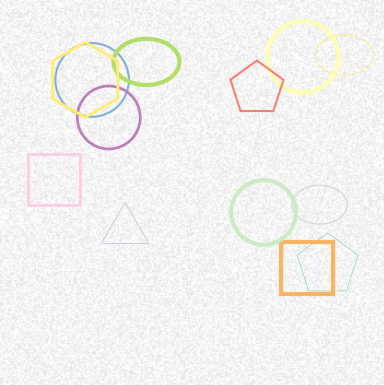[{"shape": "pentagon", "thickness": 0.5, "radius": 0.42, "center": [0.851, 0.312]}, {"shape": "circle", "thickness": 3, "radius": 0.46, "center": [0.787, 0.852]}, {"shape": "triangle", "thickness": 0.5, "radius": 0.36, "center": [0.325, 0.403]}, {"shape": "pentagon", "thickness": 1.5, "radius": 0.36, "center": [0.667, 0.77]}, {"shape": "circle", "thickness": 1.5, "radius": 0.48, "center": [0.239, 0.792]}, {"shape": "square", "thickness": 3, "radius": 0.34, "center": [0.798, 0.304]}, {"shape": "oval", "thickness": 3, "radius": 0.43, "center": [0.38, 0.839]}, {"shape": "square", "thickness": 2, "radius": 0.33, "center": [0.14, 0.534]}, {"shape": "oval", "thickness": 1, "radius": 0.36, "center": [0.83, 0.468]}, {"shape": "circle", "thickness": 2, "radius": 0.41, "center": [0.283, 0.695]}, {"shape": "circle", "thickness": 3, "radius": 0.42, "center": [0.685, 0.448]}, {"shape": "oval", "thickness": 0.5, "radius": 0.37, "center": [0.893, 0.857]}, {"shape": "hexagon", "thickness": 2, "radius": 0.49, "center": [0.221, 0.793]}]